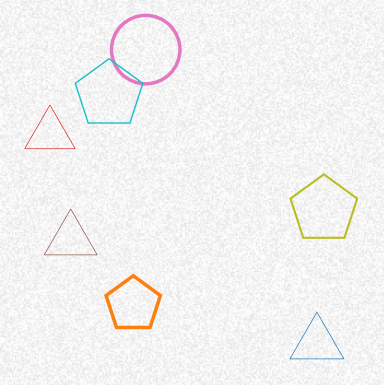[{"shape": "triangle", "thickness": 0.5, "radius": 0.4, "center": [0.823, 0.108]}, {"shape": "pentagon", "thickness": 2.5, "radius": 0.37, "center": [0.346, 0.209]}, {"shape": "triangle", "thickness": 0.5, "radius": 0.38, "center": [0.13, 0.652]}, {"shape": "triangle", "thickness": 0.5, "radius": 0.4, "center": [0.184, 0.378]}, {"shape": "circle", "thickness": 2.5, "radius": 0.44, "center": [0.378, 0.871]}, {"shape": "pentagon", "thickness": 1.5, "radius": 0.46, "center": [0.841, 0.456]}, {"shape": "pentagon", "thickness": 1, "radius": 0.46, "center": [0.283, 0.755]}]